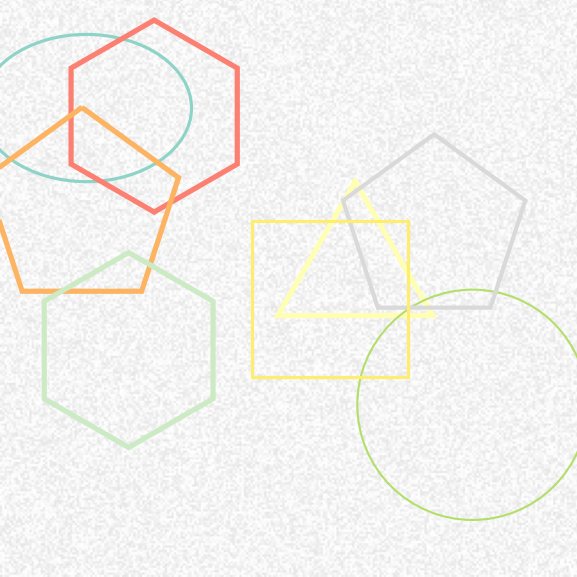[{"shape": "oval", "thickness": 1.5, "radius": 0.91, "center": [0.149, 0.812]}, {"shape": "triangle", "thickness": 2.5, "radius": 0.77, "center": [0.615, 0.53]}, {"shape": "hexagon", "thickness": 2.5, "radius": 0.83, "center": [0.267, 0.798]}, {"shape": "pentagon", "thickness": 2.5, "radius": 0.88, "center": [0.142, 0.637]}, {"shape": "circle", "thickness": 1, "radius": 1.0, "center": [0.818, 0.298]}, {"shape": "pentagon", "thickness": 2, "radius": 0.83, "center": [0.752, 0.601]}, {"shape": "hexagon", "thickness": 2.5, "radius": 0.84, "center": [0.223, 0.393]}, {"shape": "square", "thickness": 1.5, "radius": 0.67, "center": [0.572, 0.481]}]